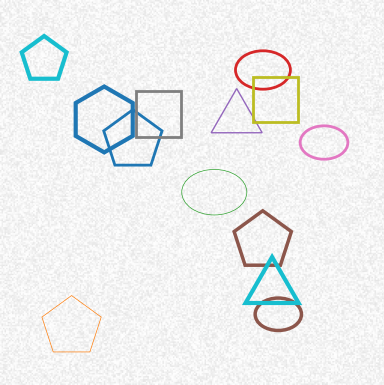[{"shape": "hexagon", "thickness": 3, "radius": 0.43, "center": [0.271, 0.69]}, {"shape": "pentagon", "thickness": 2, "radius": 0.4, "center": [0.345, 0.636]}, {"shape": "pentagon", "thickness": 0.5, "radius": 0.4, "center": [0.186, 0.151]}, {"shape": "oval", "thickness": 0.5, "radius": 0.42, "center": [0.557, 0.501]}, {"shape": "oval", "thickness": 2, "radius": 0.36, "center": [0.683, 0.818]}, {"shape": "triangle", "thickness": 1, "radius": 0.38, "center": [0.615, 0.693]}, {"shape": "pentagon", "thickness": 2.5, "radius": 0.39, "center": [0.682, 0.374]}, {"shape": "oval", "thickness": 2.5, "radius": 0.3, "center": [0.723, 0.184]}, {"shape": "oval", "thickness": 2, "radius": 0.31, "center": [0.842, 0.63]}, {"shape": "square", "thickness": 2, "radius": 0.3, "center": [0.412, 0.705]}, {"shape": "square", "thickness": 2, "radius": 0.29, "center": [0.715, 0.742]}, {"shape": "triangle", "thickness": 3, "radius": 0.4, "center": [0.707, 0.253]}, {"shape": "pentagon", "thickness": 3, "radius": 0.31, "center": [0.115, 0.845]}]